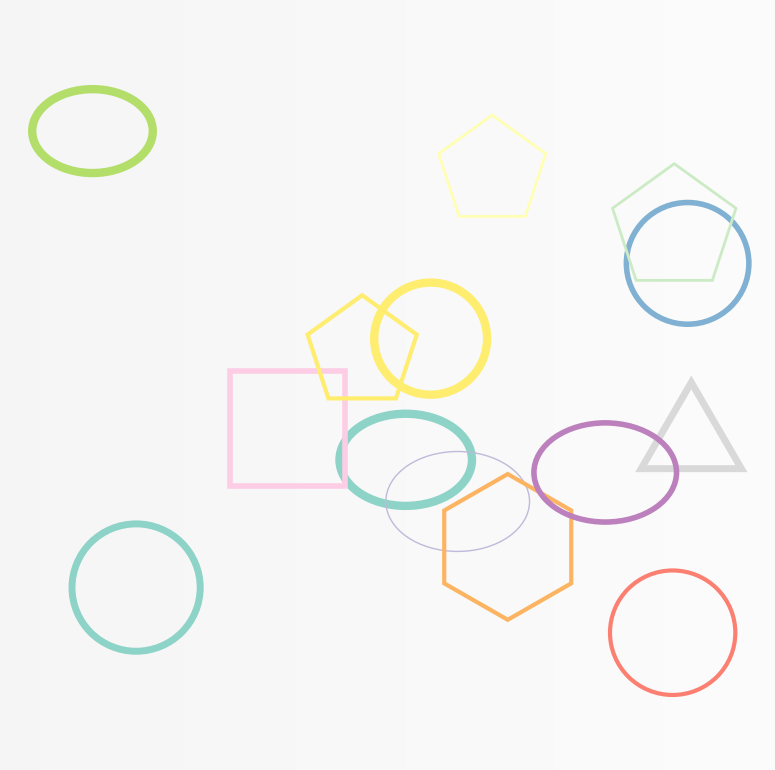[{"shape": "oval", "thickness": 3, "radius": 0.43, "center": [0.524, 0.403]}, {"shape": "circle", "thickness": 2.5, "radius": 0.41, "center": [0.176, 0.237]}, {"shape": "pentagon", "thickness": 1, "radius": 0.36, "center": [0.635, 0.778]}, {"shape": "oval", "thickness": 0.5, "radius": 0.46, "center": [0.591, 0.349]}, {"shape": "circle", "thickness": 1.5, "radius": 0.4, "center": [0.868, 0.178]}, {"shape": "circle", "thickness": 2, "radius": 0.4, "center": [0.887, 0.658]}, {"shape": "hexagon", "thickness": 1.5, "radius": 0.47, "center": [0.655, 0.29]}, {"shape": "oval", "thickness": 3, "radius": 0.39, "center": [0.119, 0.83]}, {"shape": "square", "thickness": 2, "radius": 0.37, "center": [0.371, 0.444]}, {"shape": "triangle", "thickness": 2.5, "radius": 0.37, "center": [0.892, 0.429]}, {"shape": "oval", "thickness": 2, "radius": 0.46, "center": [0.781, 0.386]}, {"shape": "pentagon", "thickness": 1, "radius": 0.42, "center": [0.87, 0.704]}, {"shape": "pentagon", "thickness": 1.5, "radius": 0.37, "center": [0.467, 0.543]}, {"shape": "circle", "thickness": 3, "radius": 0.36, "center": [0.556, 0.56]}]